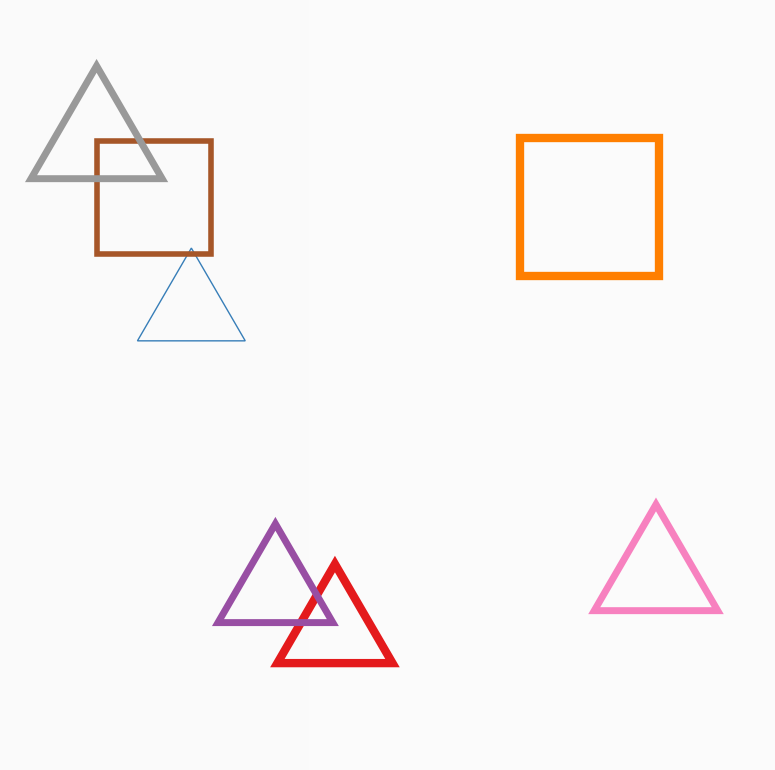[{"shape": "triangle", "thickness": 3, "radius": 0.43, "center": [0.432, 0.182]}, {"shape": "triangle", "thickness": 0.5, "radius": 0.4, "center": [0.247, 0.598]}, {"shape": "triangle", "thickness": 2.5, "radius": 0.43, "center": [0.355, 0.234]}, {"shape": "square", "thickness": 3, "radius": 0.45, "center": [0.761, 0.731]}, {"shape": "square", "thickness": 2, "radius": 0.37, "center": [0.199, 0.743]}, {"shape": "triangle", "thickness": 2.5, "radius": 0.46, "center": [0.846, 0.253]}, {"shape": "triangle", "thickness": 2.5, "radius": 0.49, "center": [0.125, 0.817]}]